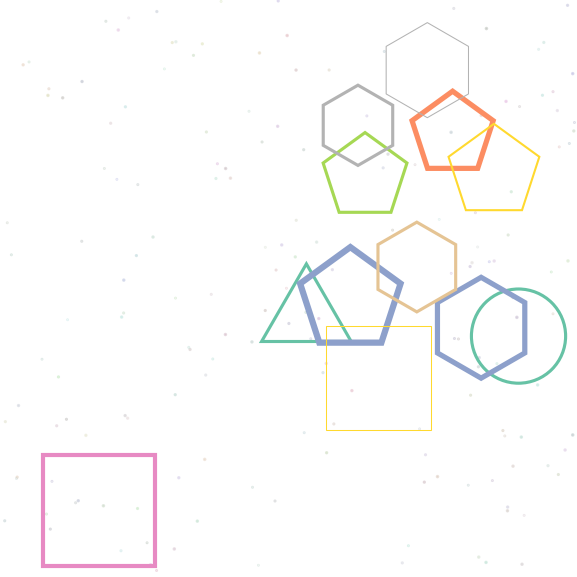[{"shape": "circle", "thickness": 1.5, "radius": 0.41, "center": [0.898, 0.417]}, {"shape": "triangle", "thickness": 1.5, "radius": 0.45, "center": [0.531, 0.453]}, {"shape": "pentagon", "thickness": 2.5, "radius": 0.37, "center": [0.784, 0.767]}, {"shape": "pentagon", "thickness": 3, "radius": 0.46, "center": [0.607, 0.48]}, {"shape": "hexagon", "thickness": 2.5, "radius": 0.44, "center": [0.833, 0.432]}, {"shape": "square", "thickness": 2, "radius": 0.48, "center": [0.172, 0.115]}, {"shape": "pentagon", "thickness": 1.5, "radius": 0.38, "center": [0.632, 0.693]}, {"shape": "pentagon", "thickness": 1, "radius": 0.41, "center": [0.855, 0.702]}, {"shape": "square", "thickness": 0.5, "radius": 0.45, "center": [0.656, 0.344]}, {"shape": "hexagon", "thickness": 1.5, "radius": 0.39, "center": [0.722, 0.537]}, {"shape": "hexagon", "thickness": 0.5, "radius": 0.41, "center": [0.74, 0.878]}, {"shape": "hexagon", "thickness": 1.5, "radius": 0.35, "center": [0.62, 0.782]}]